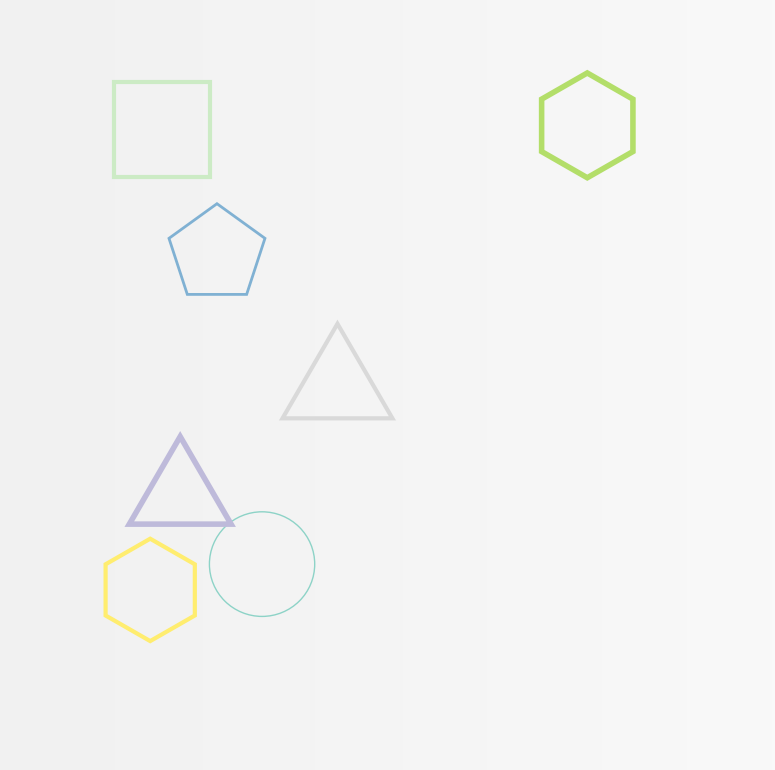[{"shape": "circle", "thickness": 0.5, "radius": 0.34, "center": [0.338, 0.267]}, {"shape": "triangle", "thickness": 2, "radius": 0.38, "center": [0.233, 0.357]}, {"shape": "pentagon", "thickness": 1, "radius": 0.33, "center": [0.28, 0.67]}, {"shape": "hexagon", "thickness": 2, "radius": 0.34, "center": [0.758, 0.837]}, {"shape": "triangle", "thickness": 1.5, "radius": 0.41, "center": [0.435, 0.498]}, {"shape": "square", "thickness": 1.5, "radius": 0.31, "center": [0.209, 0.832]}, {"shape": "hexagon", "thickness": 1.5, "radius": 0.33, "center": [0.194, 0.234]}]